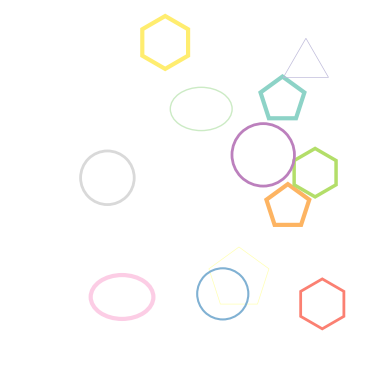[{"shape": "pentagon", "thickness": 3, "radius": 0.3, "center": [0.734, 0.741]}, {"shape": "pentagon", "thickness": 0.5, "radius": 0.41, "center": [0.621, 0.276]}, {"shape": "triangle", "thickness": 0.5, "radius": 0.34, "center": [0.795, 0.833]}, {"shape": "hexagon", "thickness": 2, "radius": 0.32, "center": [0.837, 0.211]}, {"shape": "circle", "thickness": 1.5, "radius": 0.33, "center": [0.579, 0.237]}, {"shape": "pentagon", "thickness": 3, "radius": 0.29, "center": [0.748, 0.463]}, {"shape": "hexagon", "thickness": 2.5, "radius": 0.31, "center": [0.818, 0.552]}, {"shape": "oval", "thickness": 3, "radius": 0.41, "center": [0.317, 0.229]}, {"shape": "circle", "thickness": 2, "radius": 0.35, "center": [0.279, 0.538]}, {"shape": "circle", "thickness": 2, "radius": 0.41, "center": [0.684, 0.598]}, {"shape": "oval", "thickness": 1, "radius": 0.4, "center": [0.523, 0.717]}, {"shape": "hexagon", "thickness": 3, "radius": 0.34, "center": [0.429, 0.89]}]